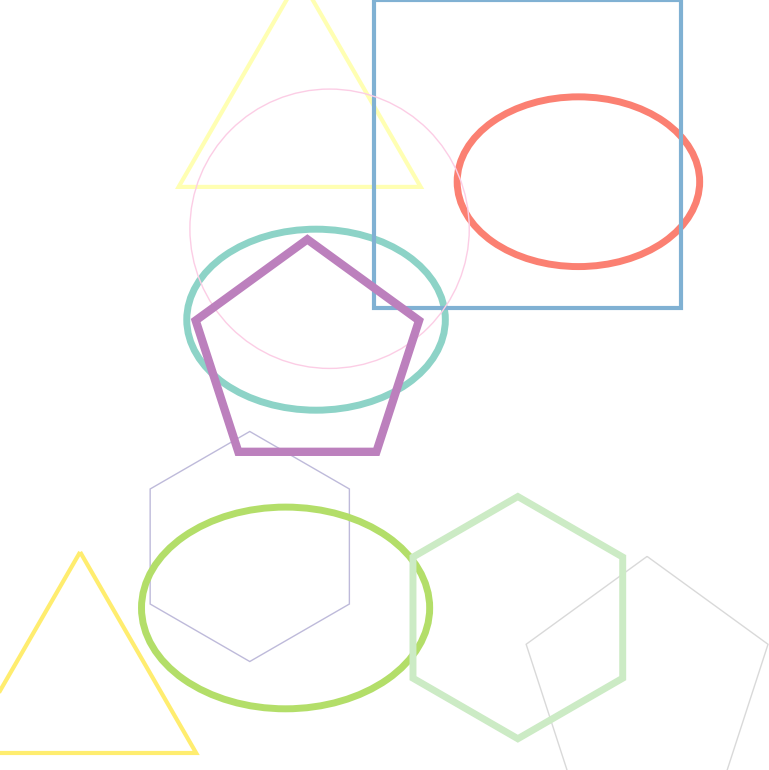[{"shape": "oval", "thickness": 2.5, "radius": 0.84, "center": [0.41, 0.585]}, {"shape": "triangle", "thickness": 1.5, "radius": 0.91, "center": [0.389, 0.848]}, {"shape": "hexagon", "thickness": 0.5, "radius": 0.75, "center": [0.324, 0.29]}, {"shape": "oval", "thickness": 2.5, "radius": 0.79, "center": [0.751, 0.764]}, {"shape": "square", "thickness": 1.5, "radius": 1.0, "center": [0.685, 0.8]}, {"shape": "oval", "thickness": 2.5, "radius": 0.94, "center": [0.371, 0.21]}, {"shape": "circle", "thickness": 0.5, "radius": 0.91, "center": [0.428, 0.703]}, {"shape": "pentagon", "thickness": 0.5, "radius": 0.83, "center": [0.84, 0.112]}, {"shape": "pentagon", "thickness": 3, "radius": 0.76, "center": [0.399, 0.537]}, {"shape": "hexagon", "thickness": 2.5, "radius": 0.79, "center": [0.673, 0.198]}, {"shape": "triangle", "thickness": 1.5, "radius": 0.87, "center": [0.104, 0.109]}]